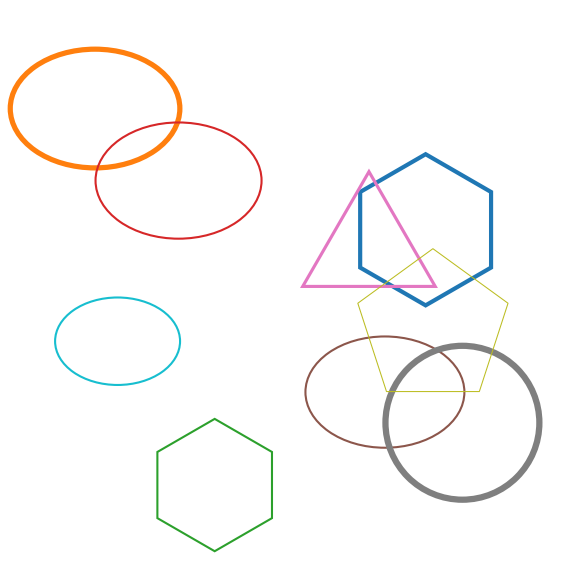[{"shape": "hexagon", "thickness": 2, "radius": 0.65, "center": [0.737, 0.601]}, {"shape": "oval", "thickness": 2.5, "radius": 0.73, "center": [0.165, 0.811]}, {"shape": "hexagon", "thickness": 1, "radius": 0.57, "center": [0.372, 0.159]}, {"shape": "oval", "thickness": 1, "radius": 0.72, "center": [0.309, 0.686]}, {"shape": "oval", "thickness": 1, "radius": 0.69, "center": [0.667, 0.32]}, {"shape": "triangle", "thickness": 1.5, "radius": 0.66, "center": [0.639, 0.569]}, {"shape": "circle", "thickness": 3, "radius": 0.67, "center": [0.801, 0.267]}, {"shape": "pentagon", "thickness": 0.5, "radius": 0.68, "center": [0.75, 0.432]}, {"shape": "oval", "thickness": 1, "radius": 0.54, "center": [0.204, 0.408]}]